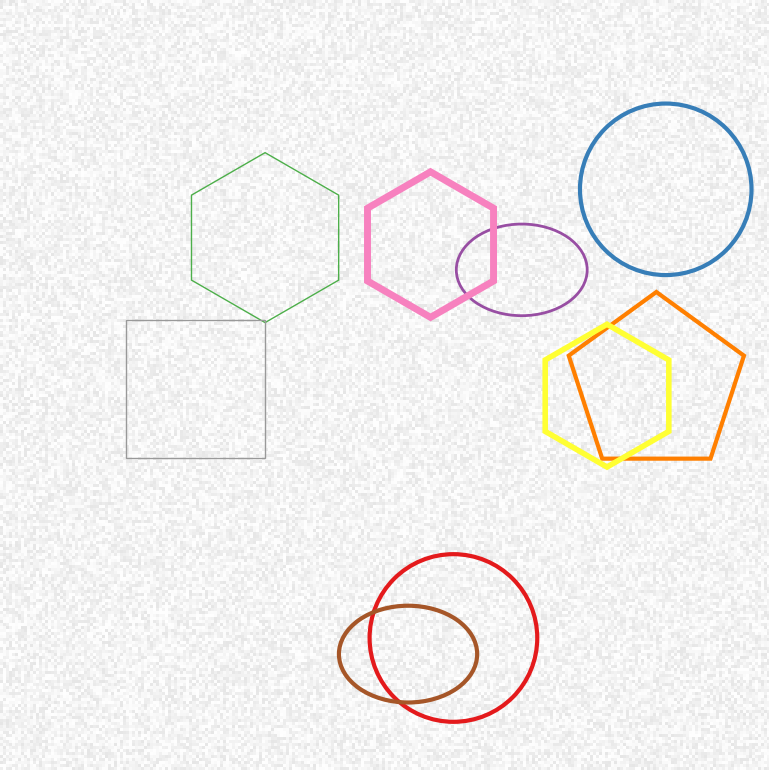[{"shape": "circle", "thickness": 1.5, "radius": 0.54, "center": [0.589, 0.171]}, {"shape": "circle", "thickness": 1.5, "radius": 0.56, "center": [0.865, 0.754]}, {"shape": "hexagon", "thickness": 0.5, "radius": 0.55, "center": [0.344, 0.691]}, {"shape": "oval", "thickness": 1, "radius": 0.42, "center": [0.678, 0.65]}, {"shape": "pentagon", "thickness": 1.5, "radius": 0.6, "center": [0.852, 0.501]}, {"shape": "hexagon", "thickness": 2, "radius": 0.46, "center": [0.788, 0.486]}, {"shape": "oval", "thickness": 1.5, "radius": 0.45, "center": [0.53, 0.151]}, {"shape": "hexagon", "thickness": 2.5, "radius": 0.47, "center": [0.559, 0.682]}, {"shape": "square", "thickness": 0.5, "radius": 0.45, "center": [0.254, 0.495]}]